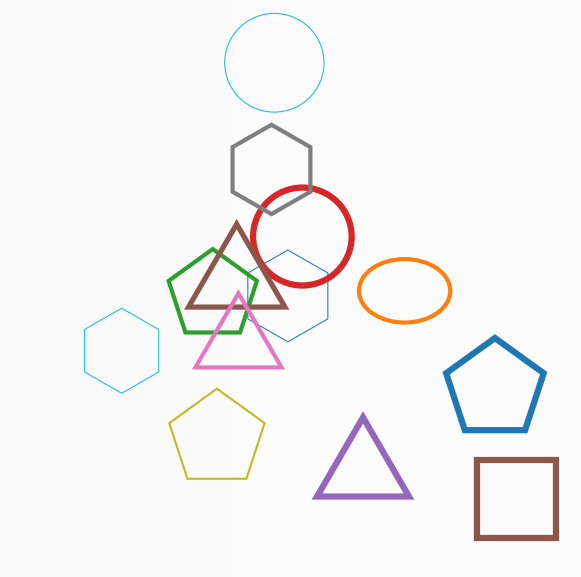[{"shape": "pentagon", "thickness": 3, "radius": 0.44, "center": [0.851, 0.326]}, {"shape": "hexagon", "thickness": 0.5, "radius": 0.4, "center": [0.495, 0.487]}, {"shape": "oval", "thickness": 2, "radius": 0.39, "center": [0.696, 0.496]}, {"shape": "pentagon", "thickness": 2, "radius": 0.4, "center": [0.366, 0.488]}, {"shape": "circle", "thickness": 3, "radius": 0.42, "center": [0.52, 0.59]}, {"shape": "triangle", "thickness": 3, "radius": 0.46, "center": [0.625, 0.185]}, {"shape": "square", "thickness": 3, "radius": 0.34, "center": [0.889, 0.135]}, {"shape": "triangle", "thickness": 2.5, "radius": 0.48, "center": [0.407, 0.515]}, {"shape": "triangle", "thickness": 2, "radius": 0.43, "center": [0.41, 0.406]}, {"shape": "hexagon", "thickness": 2, "radius": 0.39, "center": [0.467, 0.706]}, {"shape": "pentagon", "thickness": 1, "radius": 0.43, "center": [0.373, 0.24]}, {"shape": "hexagon", "thickness": 0.5, "radius": 0.37, "center": [0.209, 0.392]}, {"shape": "circle", "thickness": 0.5, "radius": 0.43, "center": [0.472, 0.89]}]